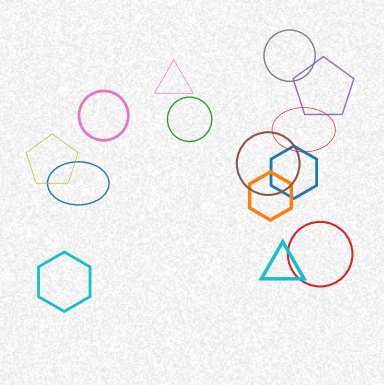[{"shape": "oval", "thickness": 1, "radius": 0.4, "center": [0.203, 0.524]}, {"shape": "hexagon", "thickness": 2, "radius": 0.34, "center": [0.763, 0.553]}, {"shape": "hexagon", "thickness": 2.5, "radius": 0.31, "center": [0.703, 0.491]}, {"shape": "circle", "thickness": 1, "radius": 0.29, "center": [0.493, 0.69]}, {"shape": "circle", "thickness": 1.5, "radius": 0.42, "center": [0.832, 0.34]}, {"shape": "oval", "thickness": 0.5, "radius": 0.41, "center": [0.789, 0.663]}, {"shape": "pentagon", "thickness": 1, "radius": 0.42, "center": [0.84, 0.77]}, {"shape": "circle", "thickness": 1.5, "radius": 0.41, "center": [0.697, 0.575]}, {"shape": "circle", "thickness": 2, "radius": 0.32, "center": [0.269, 0.7]}, {"shape": "triangle", "thickness": 0.5, "radius": 0.29, "center": [0.451, 0.787]}, {"shape": "circle", "thickness": 1, "radius": 0.33, "center": [0.752, 0.855]}, {"shape": "pentagon", "thickness": 0.5, "radius": 0.35, "center": [0.135, 0.581]}, {"shape": "hexagon", "thickness": 2, "radius": 0.39, "center": [0.167, 0.268]}, {"shape": "triangle", "thickness": 2.5, "radius": 0.32, "center": [0.734, 0.308]}]